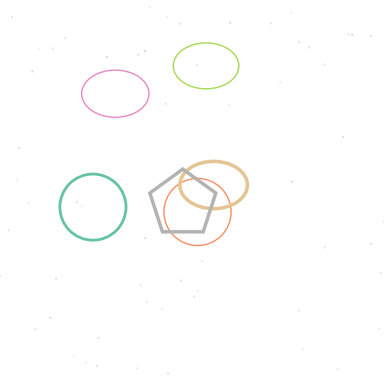[{"shape": "circle", "thickness": 2, "radius": 0.43, "center": [0.241, 0.462]}, {"shape": "circle", "thickness": 1, "radius": 0.44, "center": [0.513, 0.449]}, {"shape": "oval", "thickness": 1, "radius": 0.44, "center": [0.3, 0.757]}, {"shape": "oval", "thickness": 1, "radius": 0.43, "center": [0.535, 0.829]}, {"shape": "oval", "thickness": 2.5, "radius": 0.44, "center": [0.555, 0.519]}, {"shape": "pentagon", "thickness": 2.5, "radius": 0.45, "center": [0.475, 0.471]}]